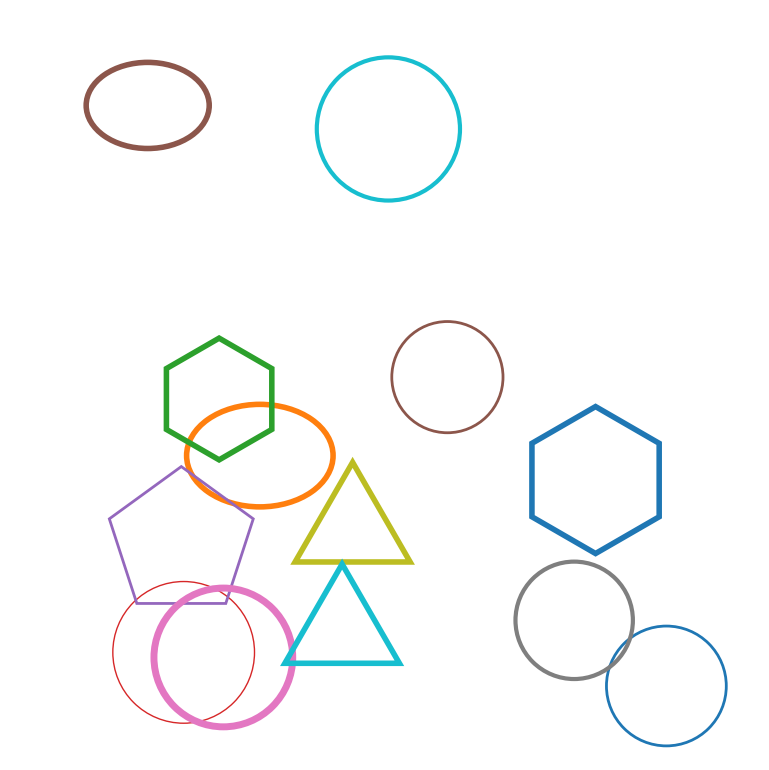[{"shape": "circle", "thickness": 1, "radius": 0.39, "center": [0.865, 0.109]}, {"shape": "hexagon", "thickness": 2, "radius": 0.48, "center": [0.773, 0.377]}, {"shape": "oval", "thickness": 2, "radius": 0.48, "center": [0.337, 0.408]}, {"shape": "hexagon", "thickness": 2, "radius": 0.4, "center": [0.285, 0.482]}, {"shape": "circle", "thickness": 0.5, "radius": 0.46, "center": [0.239, 0.153]}, {"shape": "pentagon", "thickness": 1, "radius": 0.49, "center": [0.235, 0.296]}, {"shape": "circle", "thickness": 1, "radius": 0.36, "center": [0.581, 0.51]}, {"shape": "oval", "thickness": 2, "radius": 0.4, "center": [0.192, 0.863]}, {"shape": "circle", "thickness": 2.5, "radius": 0.45, "center": [0.29, 0.146]}, {"shape": "circle", "thickness": 1.5, "radius": 0.38, "center": [0.746, 0.194]}, {"shape": "triangle", "thickness": 2, "radius": 0.43, "center": [0.458, 0.313]}, {"shape": "circle", "thickness": 1.5, "radius": 0.46, "center": [0.504, 0.833]}, {"shape": "triangle", "thickness": 2, "radius": 0.43, "center": [0.444, 0.182]}]